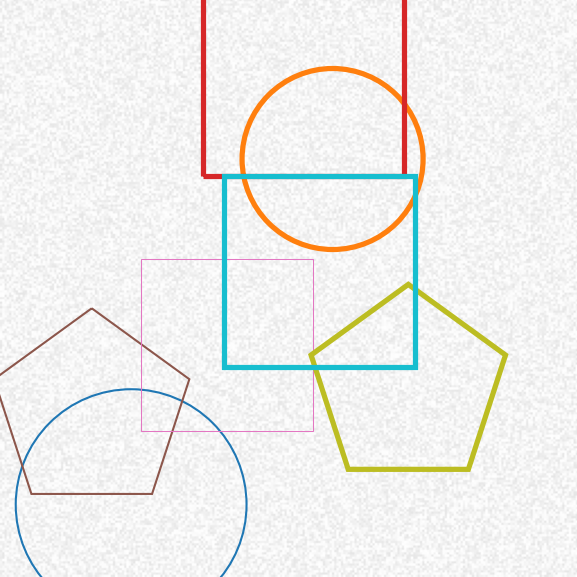[{"shape": "circle", "thickness": 1, "radius": 1.0, "center": [0.227, 0.125]}, {"shape": "circle", "thickness": 2.5, "radius": 0.78, "center": [0.576, 0.724]}, {"shape": "square", "thickness": 2.5, "radius": 0.87, "center": [0.525, 0.869]}, {"shape": "pentagon", "thickness": 1, "radius": 0.89, "center": [0.159, 0.288]}, {"shape": "square", "thickness": 0.5, "radius": 0.74, "center": [0.394, 0.402]}, {"shape": "pentagon", "thickness": 2.5, "radius": 0.89, "center": [0.707, 0.33]}, {"shape": "square", "thickness": 2.5, "radius": 0.83, "center": [0.553, 0.529]}]